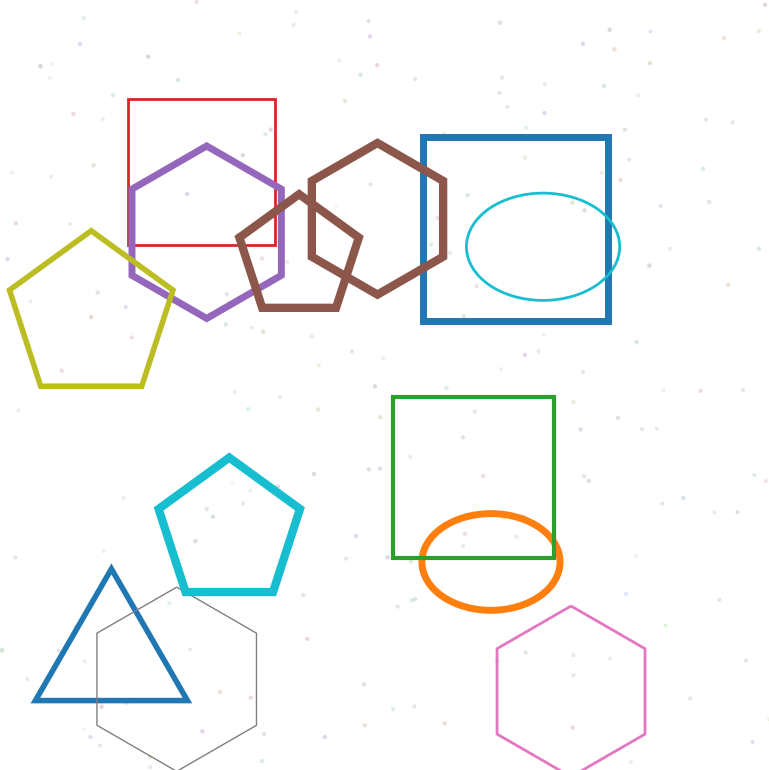[{"shape": "triangle", "thickness": 2, "radius": 0.57, "center": [0.145, 0.147]}, {"shape": "square", "thickness": 2.5, "radius": 0.6, "center": [0.669, 0.702]}, {"shape": "oval", "thickness": 2.5, "radius": 0.45, "center": [0.638, 0.27]}, {"shape": "square", "thickness": 1.5, "radius": 0.52, "center": [0.615, 0.38]}, {"shape": "square", "thickness": 1, "radius": 0.47, "center": [0.262, 0.777]}, {"shape": "hexagon", "thickness": 2.5, "radius": 0.56, "center": [0.268, 0.698]}, {"shape": "hexagon", "thickness": 3, "radius": 0.49, "center": [0.49, 0.716]}, {"shape": "pentagon", "thickness": 3, "radius": 0.41, "center": [0.388, 0.666]}, {"shape": "hexagon", "thickness": 1, "radius": 0.55, "center": [0.742, 0.102]}, {"shape": "hexagon", "thickness": 0.5, "radius": 0.6, "center": [0.229, 0.118]}, {"shape": "pentagon", "thickness": 2, "radius": 0.56, "center": [0.118, 0.589]}, {"shape": "oval", "thickness": 1, "radius": 0.5, "center": [0.705, 0.68]}, {"shape": "pentagon", "thickness": 3, "radius": 0.48, "center": [0.298, 0.309]}]